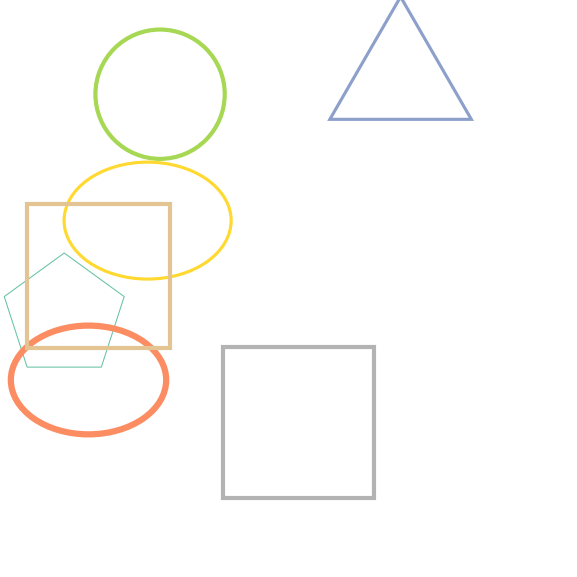[{"shape": "pentagon", "thickness": 0.5, "radius": 0.55, "center": [0.111, 0.452]}, {"shape": "oval", "thickness": 3, "radius": 0.67, "center": [0.153, 0.341]}, {"shape": "triangle", "thickness": 1.5, "radius": 0.71, "center": [0.694, 0.863]}, {"shape": "circle", "thickness": 2, "radius": 0.56, "center": [0.277, 0.836]}, {"shape": "oval", "thickness": 1.5, "radius": 0.72, "center": [0.256, 0.617]}, {"shape": "square", "thickness": 2, "radius": 0.62, "center": [0.171, 0.521]}, {"shape": "square", "thickness": 2, "radius": 0.65, "center": [0.516, 0.268]}]